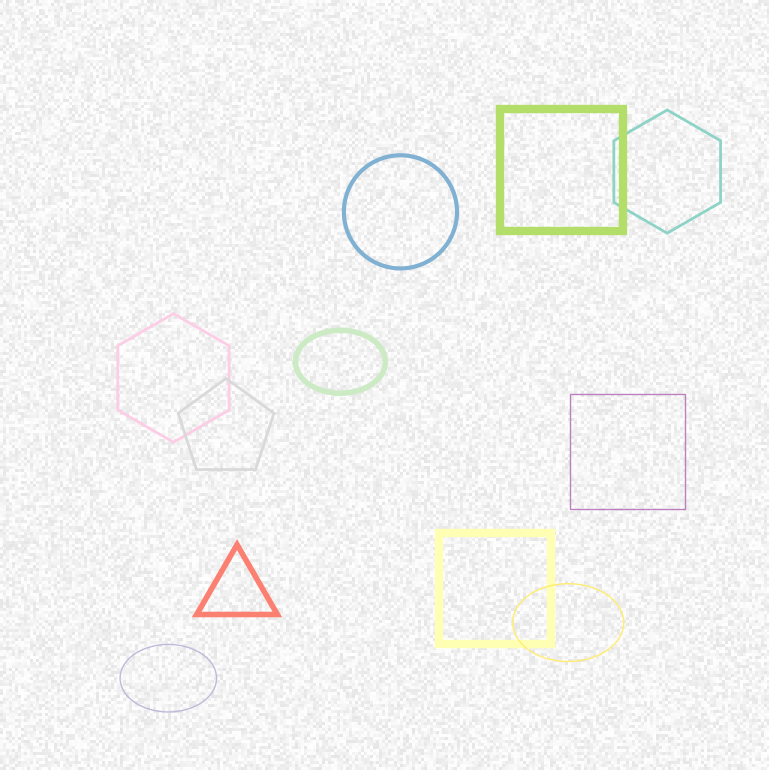[{"shape": "hexagon", "thickness": 1, "radius": 0.4, "center": [0.866, 0.777]}, {"shape": "square", "thickness": 3, "radius": 0.36, "center": [0.643, 0.236]}, {"shape": "oval", "thickness": 0.5, "radius": 0.31, "center": [0.219, 0.119]}, {"shape": "triangle", "thickness": 2, "radius": 0.3, "center": [0.308, 0.232]}, {"shape": "circle", "thickness": 1.5, "radius": 0.37, "center": [0.52, 0.725]}, {"shape": "square", "thickness": 3, "radius": 0.4, "center": [0.729, 0.779]}, {"shape": "hexagon", "thickness": 1, "radius": 0.42, "center": [0.225, 0.509]}, {"shape": "pentagon", "thickness": 1, "radius": 0.33, "center": [0.294, 0.443]}, {"shape": "square", "thickness": 0.5, "radius": 0.37, "center": [0.814, 0.414]}, {"shape": "oval", "thickness": 2, "radius": 0.29, "center": [0.442, 0.53]}, {"shape": "oval", "thickness": 0.5, "radius": 0.36, "center": [0.738, 0.191]}]